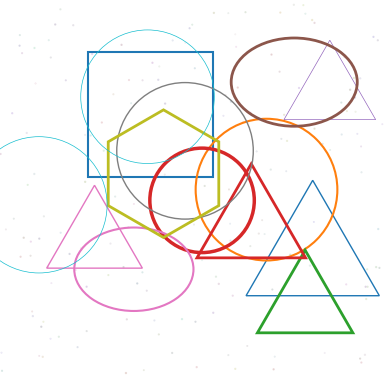[{"shape": "triangle", "thickness": 1, "radius": 1.0, "center": [0.812, 0.332]}, {"shape": "square", "thickness": 1.5, "radius": 0.81, "center": [0.391, 0.703]}, {"shape": "circle", "thickness": 1.5, "radius": 0.92, "center": [0.692, 0.507]}, {"shape": "triangle", "thickness": 2, "radius": 0.72, "center": [0.793, 0.207]}, {"shape": "circle", "thickness": 2.5, "radius": 0.68, "center": [0.525, 0.48]}, {"shape": "triangle", "thickness": 2, "radius": 0.81, "center": [0.653, 0.412]}, {"shape": "triangle", "thickness": 0.5, "radius": 0.69, "center": [0.857, 0.758]}, {"shape": "oval", "thickness": 2, "radius": 0.82, "center": [0.764, 0.787]}, {"shape": "triangle", "thickness": 1, "radius": 0.72, "center": [0.246, 0.375]}, {"shape": "oval", "thickness": 1.5, "radius": 0.77, "center": [0.348, 0.301]}, {"shape": "circle", "thickness": 1, "radius": 0.89, "center": [0.481, 0.608]}, {"shape": "hexagon", "thickness": 2, "radius": 0.83, "center": [0.425, 0.549]}, {"shape": "circle", "thickness": 0.5, "radius": 0.88, "center": [0.101, 0.468]}, {"shape": "circle", "thickness": 0.5, "radius": 0.87, "center": [0.383, 0.749]}]